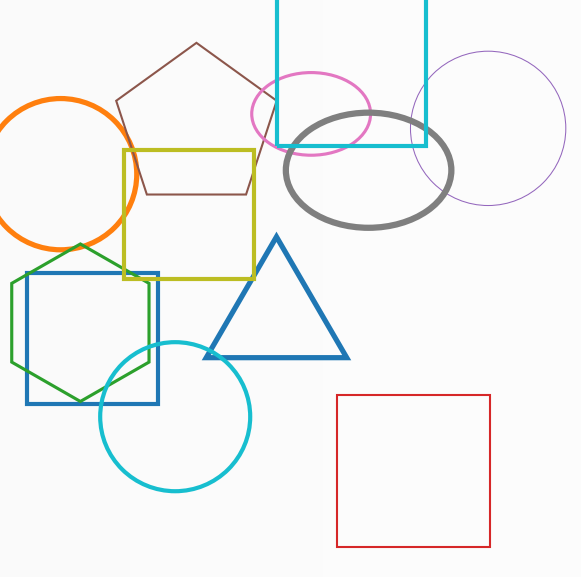[{"shape": "triangle", "thickness": 2.5, "radius": 0.7, "center": [0.476, 0.45]}, {"shape": "square", "thickness": 2, "radius": 0.57, "center": [0.159, 0.414]}, {"shape": "circle", "thickness": 2.5, "radius": 0.65, "center": [0.104, 0.698]}, {"shape": "hexagon", "thickness": 1.5, "radius": 0.68, "center": [0.138, 0.44]}, {"shape": "square", "thickness": 1, "radius": 0.66, "center": [0.711, 0.183]}, {"shape": "circle", "thickness": 0.5, "radius": 0.67, "center": [0.84, 0.777]}, {"shape": "pentagon", "thickness": 1, "radius": 0.73, "center": [0.338, 0.78]}, {"shape": "oval", "thickness": 1.5, "radius": 0.51, "center": [0.535, 0.802]}, {"shape": "oval", "thickness": 3, "radius": 0.71, "center": [0.634, 0.704]}, {"shape": "square", "thickness": 2, "radius": 0.56, "center": [0.325, 0.628]}, {"shape": "square", "thickness": 2, "radius": 0.64, "center": [0.605, 0.875]}, {"shape": "circle", "thickness": 2, "radius": 0.65, "center": [0.301, 0.278]}]